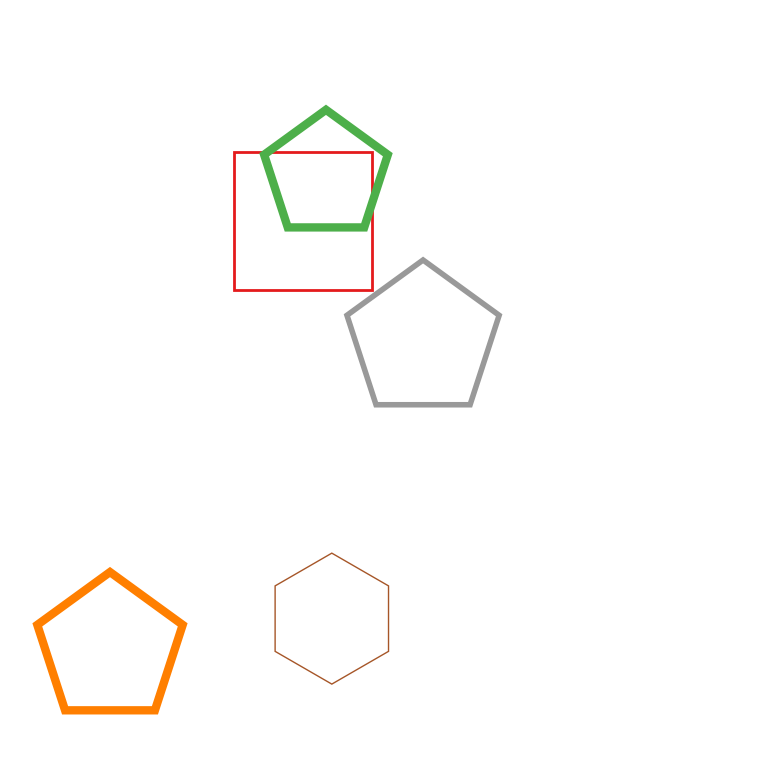[{"shape": "square", "thickness": 1, "radius": 0.45, "center": [0.393, 0.713]}, {"shape": "pentagon", "thickness": 3, "radius": 0.42, "center": [0.423, 0.773]}, {"shape": "pentagon", "thickness": 3, "radius": 0.5, "center": [0.143, 0.158]}, {"shape": "hexagon", "thickness": 0.5, "radius": 0.43, "center": [0.431, 0.197]}, {"shape": "pentagon", "thickness": 2, "radius": 0.52, "center": [0.549, 0.558]}]